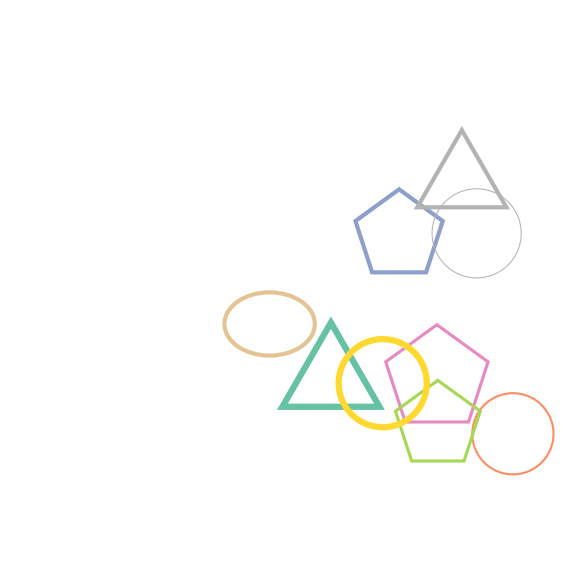[{"shape": "triangle", "thickness": 3, "radius": 0.49, "center": [0.573, 0.343]}, {"shape": "circle", "thickness": 1, "radius": 0.35, "center": [0.888, 0.248]}, {"shape": "pentagon", "thickness": 2, "radius": 0.4, "center": [0.691, 0.592]}, {"shape": "pentagon", "thickness": 1.5, "radius": 0.47, "center": [0.757, 0.344]}, {"shape": "pentagon", "thickness": 1.5, "radius": 0.39, "center": [0.758, 0.263]}, {"shape": "circle", "thickness": 3, "radius": 0.38, "center": [0.663, 0.336]}, {"shape": "oval", "thickness": 2, "radius": 0.39, "center": [0.467, 0.438]}, {"shape": "triangle", "thickness": 2, "radius": 0.45, "center": [0.8, 0.685]}, {"shape": "circle", "thickness": 0.5, "radius": 0.39, "center": [0.825, 0.595]}]